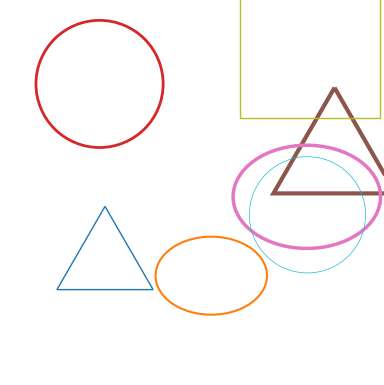[{"shape": "triangle", "thickness": 1, "radius": 0.72, "center": [0.273, 0.32]}, {"shape": "oval", "thickness": 1.5, "radius": 0.72, "center": [0.549, 0.284]}, {"shape": "circle", "thickness": 2, "radius": 0.83, "center": [0.259, 0.782]}, {"shape": "triangle", "thickness": 3, "radius": 0.92, "center": [0.869, 0.589]}, {"shape": "oval", "thickness": 2.5, "radius": 0.96, "center": [0.797, 0.489]}, {"shape": "square", "thickness": 1, "radius": 0.91, "center": [0.804, 0.876]}, {"shape": "circle", "thickness": 0.5, "radius": 0.75, "center": [0.799, 0.442]}]